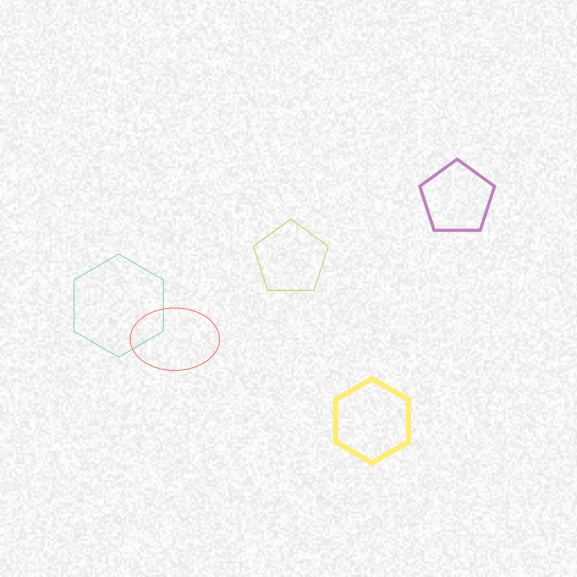[{"shape": "hexagon", "thickness": 0.5, "radius": 0.45, "center": [0.206, 0.47]}, {"shape": "oval", "thickness": 0.5, "radius": 0.39, "center": [0.303, 0.412]}, {"shape": "pentagon", "thickness": 0.5, "radius": 0.34, "center": [0.504, 0.552]}, {"shape": "pentagon", "thickness": 1.5, "radius": 0.34, "center": [0.792, 0.655]}, {"shape": "hexagon", "thickness": 2.5, "radius": 0.36, "center": [0.644, 0.271]}]